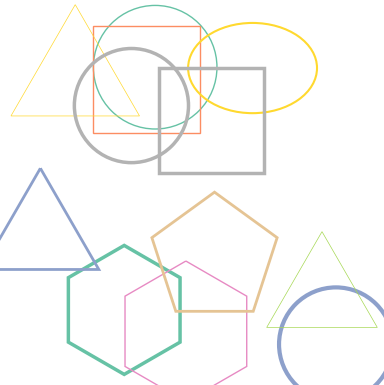[{"shape": "hexagon", "thickness": 2.5, "radius": 0.84, "center": [0.323, 0.195]}, {"shape": "circle", "thickness": 1, "radius": 0.8, "center": [0.403, 0.825]}, {"shape": "square", "thickness": 1, "radius": 0.7, "center": [0.381, 0.794]}, {"shape": "circle", "thickness": 3, "radius": 0.74, "center": [0.873, 0.106]}, {"shape": "triangle", "thickness": 2, "radius": 0.88, "center": [0.105, 0.388]}, {"shape": "hexagon", "thickness": 1, "radius": 0.91, "center": [0.483, 0.139]}, {"shape": "triangle", "thickness": 0.5, "radius": 0.83, "center": [0.836, 0.232]}, {"shape": "oval", "thickness": 1.5, "radius": 0.84, "center": [0.656, 0.823]}, {"shape": "triangle", "thickness": 0.5, "radius": 0.96, "center": [0.195, 0.795]}, {"shape": "pentagon", "thickness": 2, "radius": 0.86, "center": [0.557, 0.33]}, {"shape": "circle", "thickness": 2.5, "radius": 0.74, "center": [0.341, 0.726]}, {"shape": "square", "thickness": 2.5, "radius": 0.68, "center": [0.549, 0.687]}]